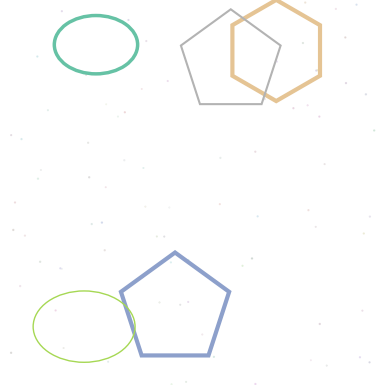[{"shape": "oval", "thickness": 2.5, "radius": 0.54, "center": [0.249, 0.884]}, {"shape": "pentagon", "thickness": 3, "radius": 0.74, "center": [0.455, 0.196]}, {"shape": "oval", "thickness": 1, "radius": 0.66, "center": [0.218, 0.152]}, {"shape": "hexagon", "thickness": 3, "radius": 0.66, "center": [0.717, 0.869]}, {"shape": "pentagon", "thickness": 1.5, "radius": 0.68, "center": [0.599, 0.84]}]